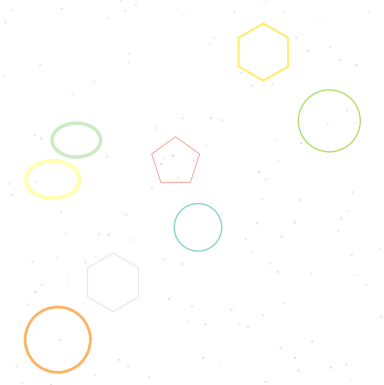[{"shape": "circle", "thickness": 1, "radius": 0.31, "center": [0.514, 0.41]}, {"shape": "oval", "thickness": 3, "radius": 0.35, "center": [0.137, 0.534]}, {"shape": "pentagon", "thickness": 0.5, "radius": 0.33, "center": [0.456, 0.579]}, {"shape": "circle", "thickness": 2, "radius": 0.42, "center": [0.15, 0.118]}, {"shape": "circle", "thickness": 1, "radius": 0.4, "center": [0.855, 0.686]}, {"shape": "hexagon", "thickness": 0.5, "radius": 0.38, "center": [0.294, 0.267]}, {"shape": "oval", "thickness": 2.5, "radius": 0.32, "center": [0.198, 0.636]}, {"shape": "hexagon", "thickness": 1.5, "radius": 0.37, "center": [0.684, 0.865]}]